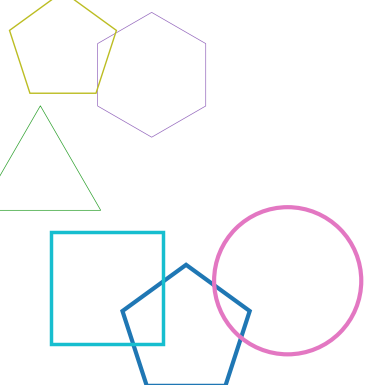[{"shape": "pentagon", "thickness": 3, "radius": 0.87, "center": [0.483, 0.138]}, {"shape": "triangle", "thickness": 0.5, "radius": 0.91, "center": [0.105, 0.544]}, {"shape": "hexagon", "thickness": 0.5, "radius": 0.81, "center": [0.394, 0.806]}, {"shape": "circle", "thickness": 3, "radius": 0.96, "center": [0.747, 0.271]}, {"shape": "pentagon", "thickness": 1, "radius": 0.73, "center": [0.164, 0.876]}, {"shape": "square", "thickness": 2.5, "radius": 0.73, "center": [0.278, 0.253]}]